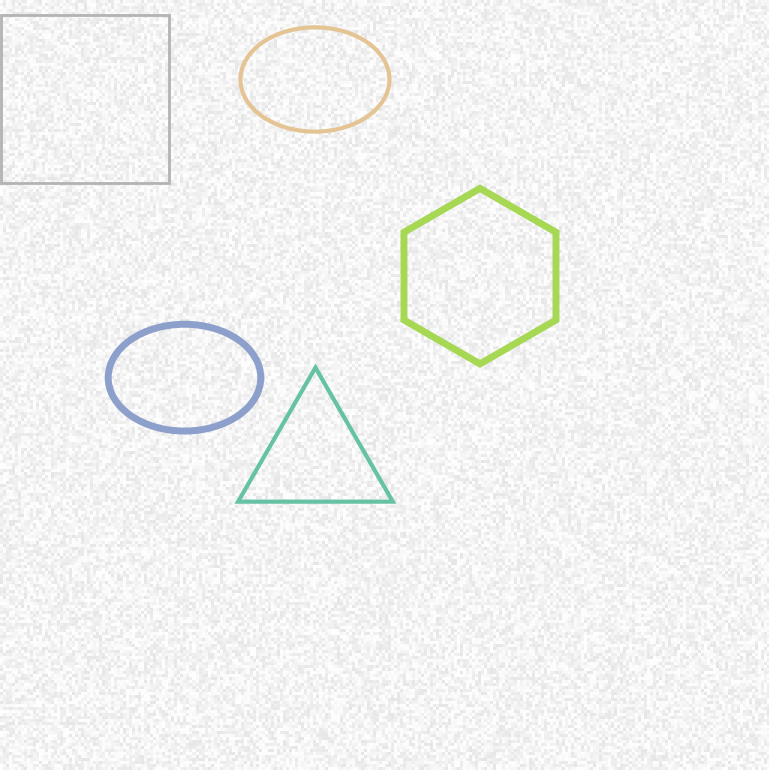[{"shape": "triangle", "thickness": 1.5, "radius": 0.58, "center": [0.41, 0.407]}, {"shape": "oval", "thickness": 2.5, "radius": 0.5, "center": [0.24, 0.51]}, {"shape": "hexagon", "thickness": 2.5, "radius": 0.57, "center": [0.623, 0.641]}, {"shape": "oval", "thickness": 1.5, "radius": 0.48, "center": [0.409, 0.897]}, {"shape": "square", "thickness": 1, "radius": 0.55, "center": [0.11, 0.871]}]